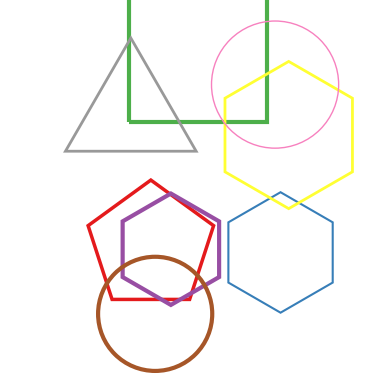[{"shape": "pentagon", "thickness": 2.5, "radius": 0.86, "center": [0.392, 0.361]}, {"shape": "hexagon", "thickness": 1.5, "radius": 0.78, "center": [0.729, 0.344]}, {"shape": "square", "thickness": 3, "radius": 0.9, "center": [0.514, 0.862]}, {"shape": "hexagon", "thickness": 3, "radius": 0.72, "center": [0.444, 0.353]}, {"shape": "hexagon", "thickness": 2, "radius": 0.96, "center": [0.75, 0.649]}, {"shape": "circle", "thickness": 3, "radius": 0.74, "center": [0.403, 0.185]}, {"shape": "circle", "thickness": 1, "radius": 0.83, "center": [0.714, 0.78]}, {"shape": "triangle", "thickness": 2, "radius": 0.98, "center": [0.34, 0.705]}]